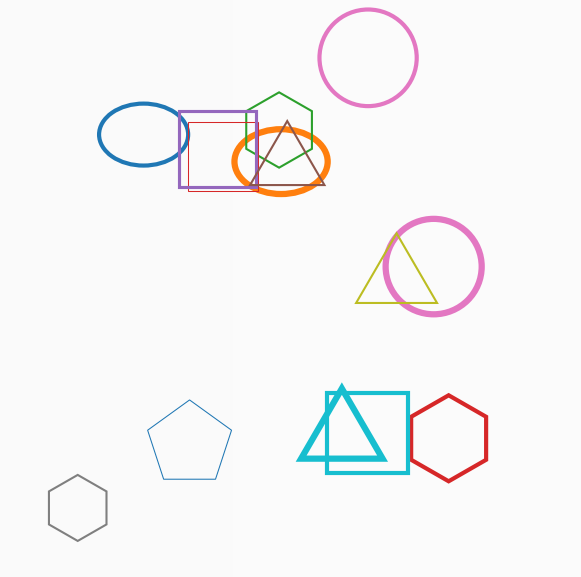[{"shape": "oval", "thickness": 2, "radius": 0.38, "center": [0.247, 0.766]}, {"shape": "pentagon", "thickness": 0.5, "radius": 0.38, "center": [0.326, 0.231]}, {"shape": "oval", "thickness": 3, "radius": 0.4, "center": [0.484, 0.719]}, {"shape": "hexagon", "thickness": 1, "radius": 0.33, "center": [0.48, 0.774]}, {"shape": "square", "thickness": 0.5, "radius": 0.3, "center": [0.384, 0.727]}, {"shape": "hexagon", "thickness": 2, "radius": 0.37, "center": [0.772, 0.24]}, {"shape": "square", "thickness": 1.5, "radius": 0.33, "center": [0.374, 0.741]}, {"shape": "triangle", "thickness": 1, "radius": 0.37, "center": [0.494, 0.716]}, {"shape": "circle", "thickness": 3, "radius": 0.41, "center": [0.746, 0.538]}, {"shape": "circle", "thickness": 2, "radius": 0.42, "center": [0.633, 0.899]}, {"shape": "hexagon", "thickness": 1, "radius": 0.29, "center": [0.134, 0.12]}, {"shape": "triangle", "thickness": 1, "radius": 0.4, "center": [0.682, 0.515]}, {"shape": "square", "thickness": 2, "radius": 0.35, "center": [0.633, 0.249]}, {"shape": "triangle", "thickness": 3, "radius": 0.4, "center": [0.588, 0.245]}]